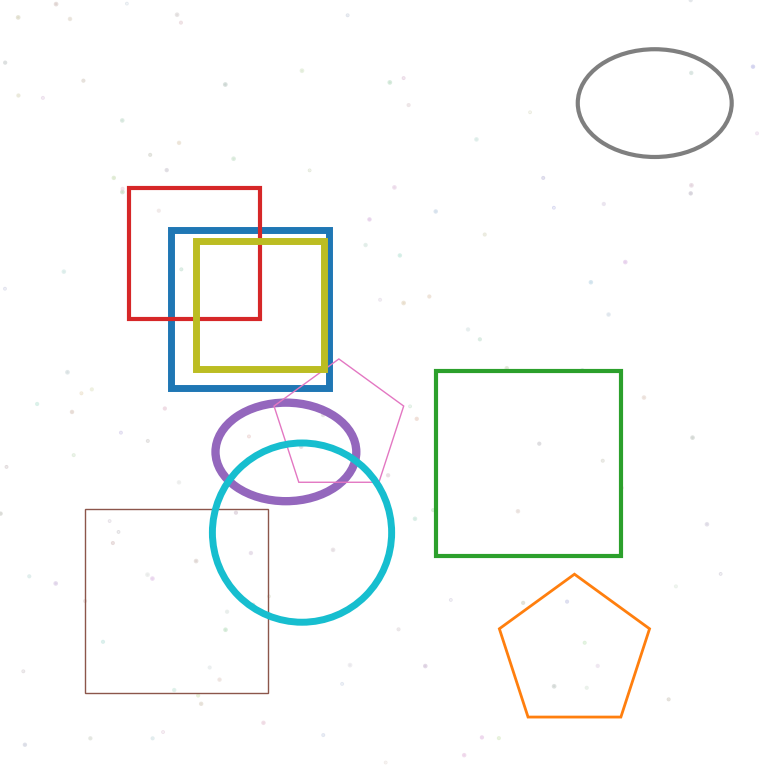[{"shape": "square", "thickness": 2.5, "radius": 0.51, "center": [0.325, 0.598]}, {"shape": "pentagon", "thickness": 1, "radius": 0.51, "center": [0.746, 0.152]}, {"shape": "square", "thickness": 1.5, "radius": 0.6, "center": [0.687, 0.398]}, {"shape": "square", "thickness": 1.5, "radius": 0.43, "center": [0.253, 0.671]}, {"shape": "oval", "thickness": 3, "radius": 0.46, "center": [0.371, 0.413]}, {"shape": "square", "thickness": 0.5, "radius": 0.6, "center": [0.229, 0.219]}, {"shape": "pentagon", "thickness": 0.5, "radius": 0.44, "center": [0.44, 0.445]}, {"shape": "oval", "thickness": 1.5, "radius": 0.5, "center": [0.85, 0.866]}, {"shape": "square", "thickness": 2.5, "radius": 0.42, "center": [0.338, 0.604]}, {"shape": "circle", "thickness": 2.5, "radius": 0.58, "center": [0.392, 0.308]}]